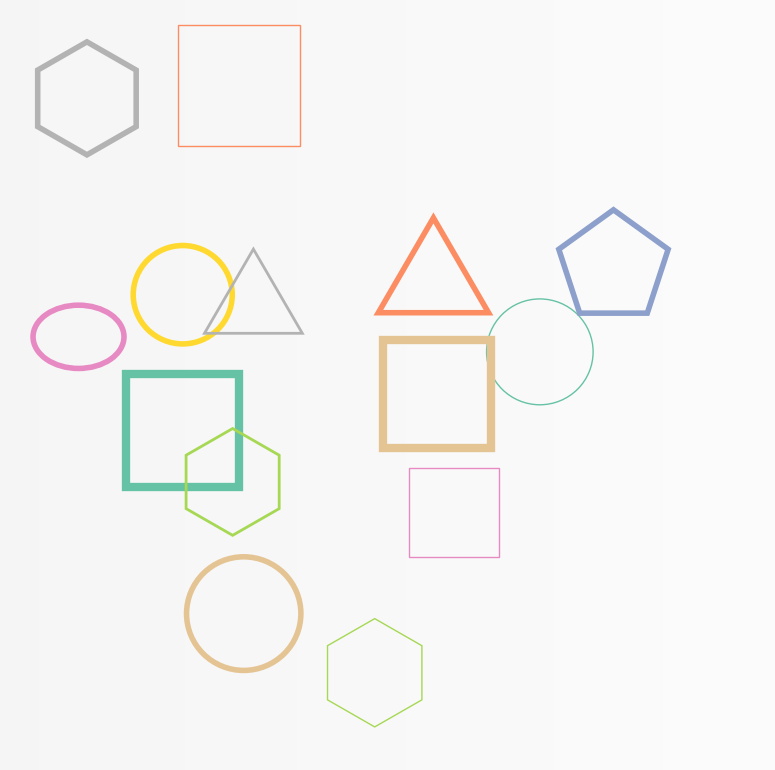[{"shape": "circle", "thickness": 0.5, "radius": 0.34, "center": [0.697, 0.543]}, {"shape": "square", "thickness": 3, "radius": 0.37, "center": [0.236, 0.441]}, {"shape": "triangle", "thickness": 2, "radius": 0.41, "center": [0.559, 0.635]}, {"shape": "square", "thickness": 0.5, "radius": 0.39, "center": [0.308, 0.889]}, {"shape": "pentagon", "thickness": 2, "radius": 0.37, "center": [0.792, 0.653]}, {"shape": "oval", "thickness": 2, "radius": 0.29, "center": [0.101, 0.563]}, {"shape": "square", "thickness": 0.5, "radius": 0.29, "center": [0.586, 0.334]}, {"shape": "hexagon", "thickness": 1, "radius": 0.35, "center": [0.3, 0.374]}, {"shape": "hexagon", "thickness": 0.5, "radius": 0.35, "center": [0.483, 0.126]}, {"shape": "circle", "thickness": 2, "radius": 0.32, "center": [0.236, 0.617]}, {"shape": "circle", "thickness": 2, "radius": 0.37, "center": [0.314, 0.203]}, {"shape": "square", "thickness": 3, "radius": 0.35, "center": [0.564, 0.488]}, {"shape": "triangle", "thickness": 1, "radius": 0.36, "center": [0.327, 0.604]}, {"shape": "hexagon", "thickness": 2, "radius": 0.37, "center": [0.112, 0.872]}]